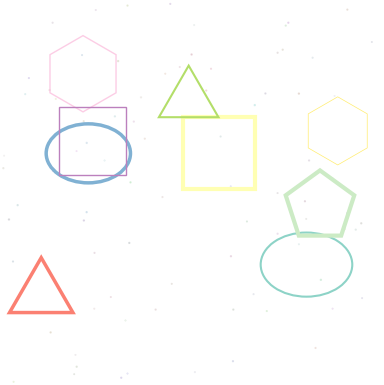[{"shape": "oval", "thickness": 1.5, "radius": 0.59, "center": [0.796, 0.313]}, {"shape": "square", "thickness": 3, "radius": 0.47, "center": [0.568, 0.603]}, {"shape": "triangle", "thickness": 2.5, "radius": 0.48, "center": [0.107, 0.236]}, {"shape": "oval", "thickness": 2.5, "radius": 0.55, "center": [0.229, 0.602]}, {"shape": "triangle", "thickness": 1.5, "radius": 0.45, "center": [0.49, 0.74]}, {"shape": "hexagon", "thickness": 1, "radius": 0.5, "center": [0.216, 0.808]}, {"shape": "square", "thickness": 1, "radius": 0.44, "center": [0.24, 0.634]}, {"shape": "pentagon", "thickness": 3, "radius": 0.47, "center": [0.831, 0.464]}, {"shape": "hexagon", "thickness": 0.5, "radius": 0.44, "center": [0.877, 0.66]}]